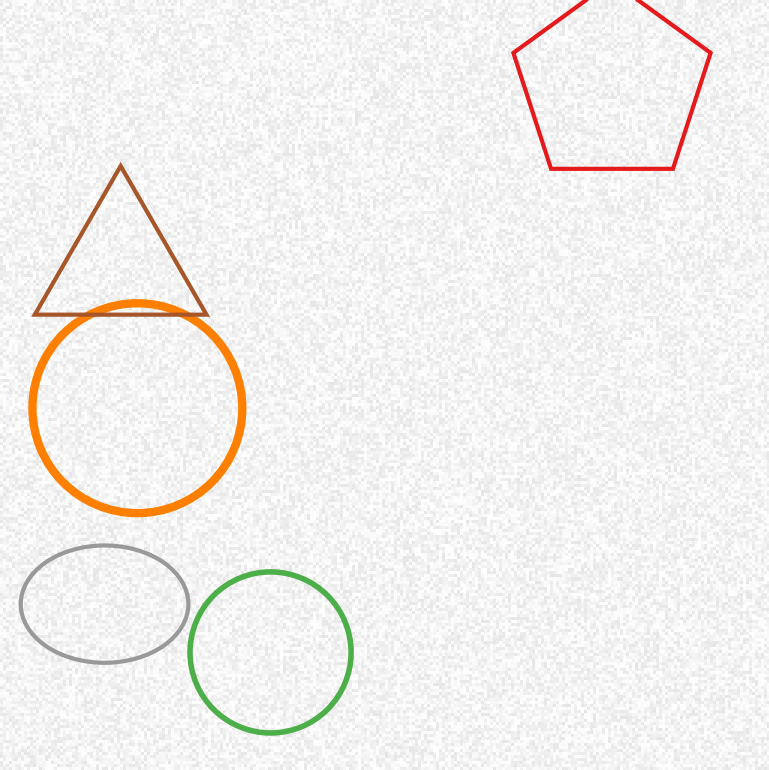[{"shape": "pentagon", "thickness": 1.5, "radius": 0.67, "center": [0.795, 0.89]}, {"shape": "circle", "thickness": 2, "radius": 0.52, "center": [0.351, 0.153]}, {"shape": "circle", "thickness": 3, "radius": 0.68, "center": [0.178, 0.47]}, {"shape": "triangle", "thickness": 1.5, "radius": 0.64, "center": [0.157, 0.656]}, {"shape": "oval", "thickness": 1.5, "radius": 0.54, "center": [0.136, 0.215]}]